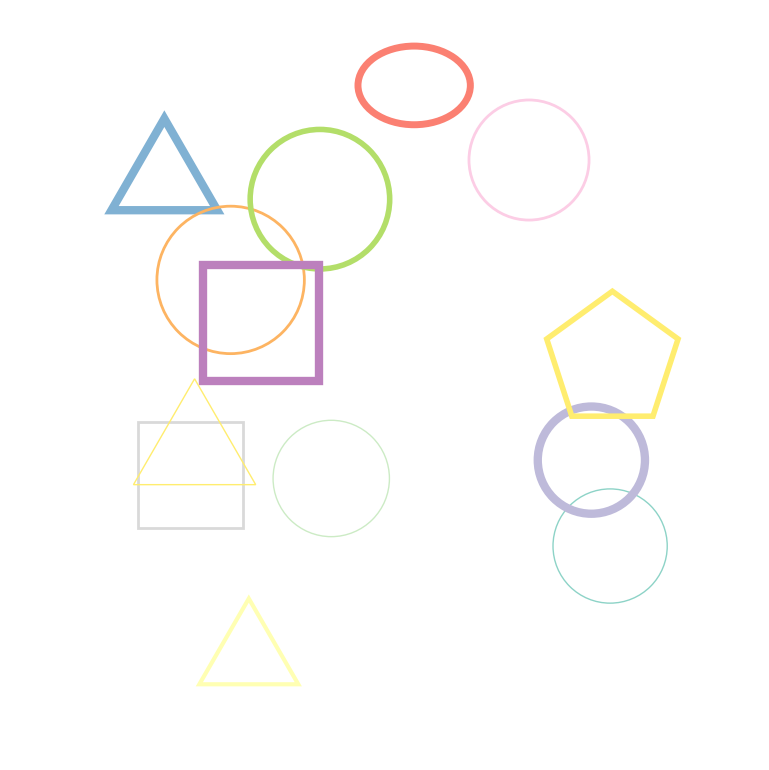[{"shape": "circle", "thickness": 0.5, "radius": 0.37, "center": [0.792, 0.291]}, {"shape": "triangle", "thickness": 1.5, "radius": 0.37, "center": [0.323, 0.148]}, {"shape": "circle", "thickness": 3, "radius": 0.35, "center": [0.768, 0.402]}, {"shape": "oval", "thickness": 2.5, "radius": 0.36, "center": [0.538, 0.889]}, {"shape": "triangle", "thickness": 3, "radius": 0.4, "center": [0.213, 0.767]}, {"shape": "circle", "thickness": 1, "radius": 0.48, "center": [0.3, 0.636]}, {"shape": "circle", "thickness": 2, "radius": 0.45, "center": [0.415, 0.741]}, {"shape": "circle", "thickness": 1, "radius": 0.39, "center": [0.687, 0.792]}, {"shape": "square", "thickness": 1, "radius": 0.34, "center": [0.247, 0.383]}, {"shape": "square", "thickness": 3, "radius": 0.38, "center": [0.339, 0.58]}, {"shape": "circle", "thickness": 0.5, "radius": 0.38, "center": [0.43, 0.379]}, {"shape": "pentagon", "thickness": 2, "radius": 0.45, "center": [0.795, 0.532]}, {"shape": "triangle", "thickness": 0.5, "radius": 0.46, "center": [0.253, 0.416]}]